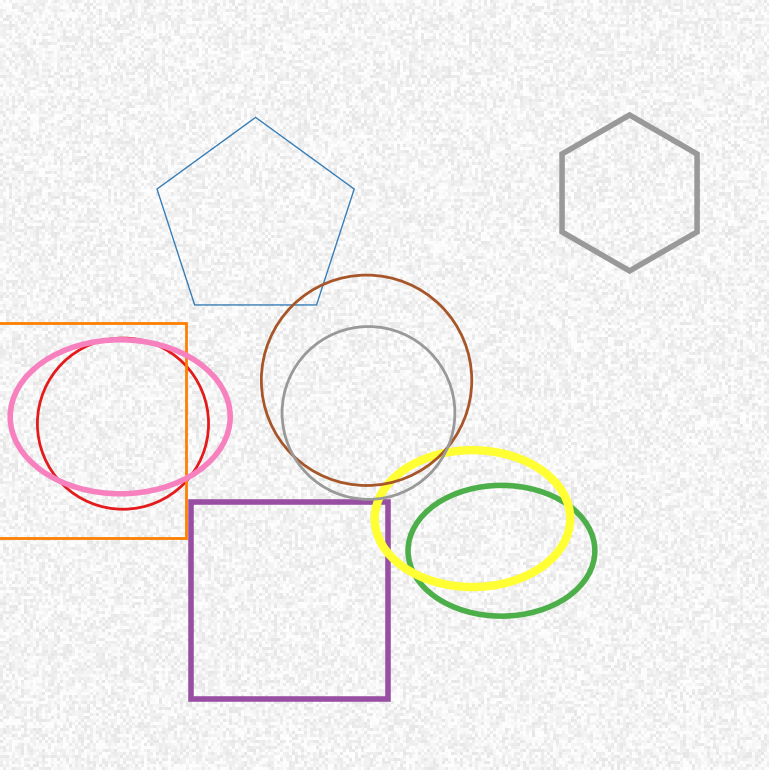[{"shape": "circle", "thickness": 1, "radius": 0.56, "center": [0.16, 0.45]}, {"shape": "pentagon", "thickness": 0.5, "radius": 0.67, "center": [0.332, 0.713]}, {"shape": "oval", "thickness": 2, "radius": 0.61, "center": [0.651, 0.285]}, {"shape": "square", "thickness": 2, "radius": 0.64, "center": [0.376, 0.22]}, {"shape": "square", "thickness": 1, "radius": 0.7, "center": [0.102, 0.441]}, {"shape": "oval", "thickness": 3, "radius": 0.63, "center": [0.614, 0.326]}, {"shape": "circle", "thickness": 1, "radius": 0.68, "center": [0.476, 0.506]}, {"shape": "oval", "thickness": 2, "radius": 0.71, "center": [0.156, 0.459]}, {"shape": "circle", "thickness": 1, "radius": 0.56, "center": [0.479, 0.464]}, {"shape": "hexagon", "thickness": 2, "radius": 0.51, "center": [0.818, 0.749]}]